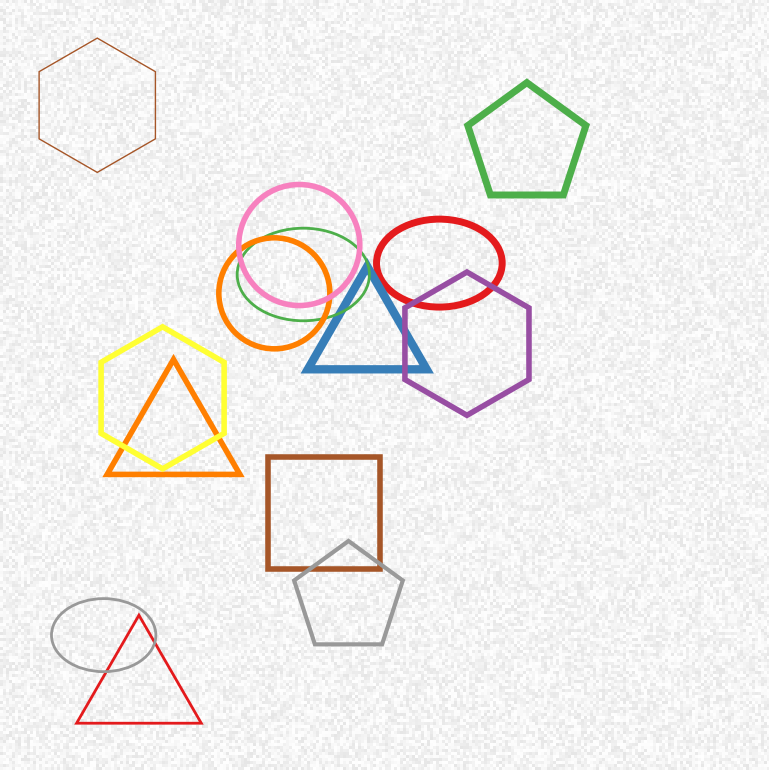[{"shape": "oval", "thickness": 2.5, "radius": 0.41, "center": [0.571, 0.658]}, {"shape": "triangle", "thickness": 1, "radius": 0.47, "center": [0.18, 0.108]}, {"shape": "triangle", "thickness": 3, "radius": 0.45, "center": [0.477, 0.565]}, {"shape": "pentagon", "thickness": 2.5, "radius": 0.4, "center": [0.684, 0.812]}, {"shape": "oval", "thickness": 1, "radius": 0.43, "center": [0.394, 0.644]}, {"shape": "hexagon", "thickness": 2, "radius": 0.47, "center": [0.606, 0.554]}, {"shape": "circle", "thickness": 2, "radius": 0.36, "center": [0.356, 0.619]}, {"shape": "triangle", "thickness": 2, "radius": 0.5, "center": [0.225, 0.434]}, {"shape": "hexagon", "thickness": 2, "radius": 0.46, "center": [0.211, 0.483]}, {"shape": "hexagon", "thickness": 0.5, "radius": 0.44, "center": [0.126, 0.863]}, {"shape": "square", "thickness": 2, "radius": 0.37, "center": [0.421, 0.334]}, {"shape": "circle", "thickness": 2, "radius": 0.39, "center": [0.389, 0.682]}, {"shape": "pentagon", "thickness": 1.5, "radius": 0.37, "center": [0.453, 0.223]}, {"shape": "oval", "thickness": 1, "radius": 0.34, "center": [0.135, 0.175]}]